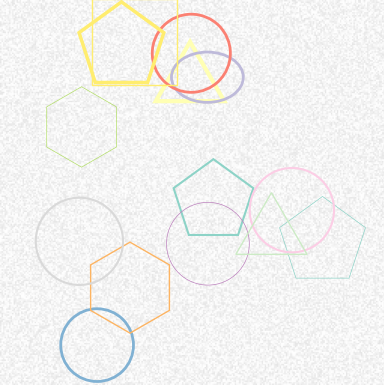[{"shape": "pentagon", "thickness": 1.5, "radius": 0.54, "center": [0.554, 0.478]}, {"shape": "pentagon", "thickness": 0.5, "radius": 0.59, "center": [0.838, 0.372]}, {"shape": "triangle", "thickness": 3, "radius": 0.51, "center": [0.494, 0.789]}, {"shape": "oval", "thickness": 2, "radius": 0.47, "center": [0.539, 0.799]}, {"shape": "circle", "thickness": 2, "radius": 0.51, "center": [0.497, 0.862]}, {"shape": "circle", "thickness": 2, "radius": 0.47, "center": [0.252, 0.104]}, {"shape": "hexagon", "thickness": 1, "radius": 0.59, "center": [0.338, 0.253]}, {"shape": "hexagon", "thickness": 0.5, "radius": 0.52, "center": [0.212, 0.67]}, {"shape": "circle", "thickness": 1.5, "radius": 0.55, "center": [0.758, 0.454]}, {"shape": "circle", "thickness": 1.5, "radius": 0.57, "center": [0.206, 0.373]}, {"shape": "circle", "thickness": 0.5, "radius": 0.54, "center": [0.54, 0.367]}, {"shape": "triangle", "thickness": 1, "radius": 0.53, "center": [0.705, 0.393]}, {"shape": "pentagon", "thickness": 2.5, "radius": 0.58, "center": [0.315, 0.879]}, {"shape": "square", "thickness": 1, "radius": 0.56, "center": [0.35, 0.89]}]